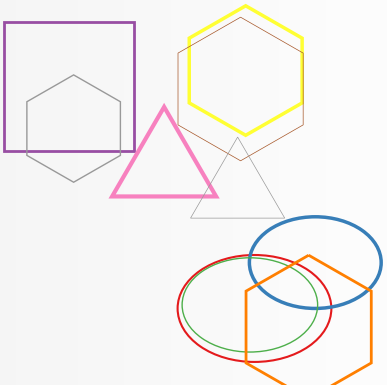[{"shape": "oval", "thickness": 1.5, "radius": 0.99, "center": [0.657, 0.199]}, {"shape": "oval", "thickness": 2.5, "radius": 0.85, "center": [0.814, 0.318]}, {"shape": "oval", "thickness": 1, "radius": 0.87, "center": [0.645, 0.208]}, {"shape": "square", "thickness": 2, "radius": 0.84, "center": [0.178, 0.776]}, {"shape": "hexagon", "thickness": 2, "radius": 0.93, "center": [0.797, 0.151]}, {"shape": "hexagon", "thickness": 2.5, "radius": 0.84, "center": [0.634, 0.817]}, {"shape": "hexagon", "thickness": 0.5, "radius": 0.93, "center": [0.621, 0.769]}, {"shape": "triangle", "thickness": 3, "radius": 0.77, "center": [0.424, 0.567]}, {"shape": "triangle", "thickness": 0.5, "radius": 0.7, "center": [0.613, 0.504]}, {"shape": "hexagon", "thickness": 1, "radius": 0.7, "center": [0.19, 0.666]}]